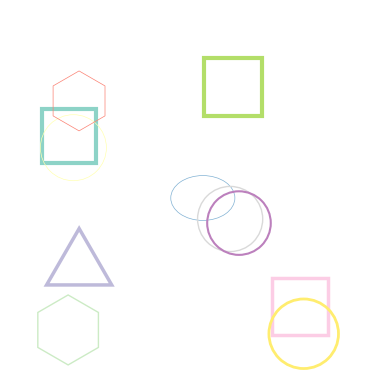[{"shape": "square", "thickness": 3, "radius": 0.35, "center": [0.18, 0.647]}, {"shape": "circle", "thickness": 0.5, "radius": 0.43, "center": [0.191, 0.616]}, {"shape": "triangle", "thickness": 2.5, "radius": 0.49, "center": [0.206, 0.309]}, {"shape": "hexagon", "thickness": 0.5, "radius": 0.39, "center": [0.205, 0.738]}, {"shape": "oval", "thickness": 0.5, "radius": 0.42, "center": [0.527, 0.486]}, {"shape": "square", "thickness": 3, "radius": 0.38, "center": [0.604, 0.774]}, {"shape": "square", "thickness": 2.5, "radius": 0.37, "center": [0.78, 0.204]}, {"shape": "circle", "thickness": 1, "radius": 0.42, "center": [0.598, 0.431]}, {"shape": "circle", "thickness": 1.5, "radius": 0.41, "center": [0.621, 0.421]}, {"shape": "hexagon", "thickness": 1, "radius": 0.45, "center": [0.177, 0.143]}, {"shape": "circle", "thickness": 2, "radius": 0.45, "center": [0.789, 0.133]}]